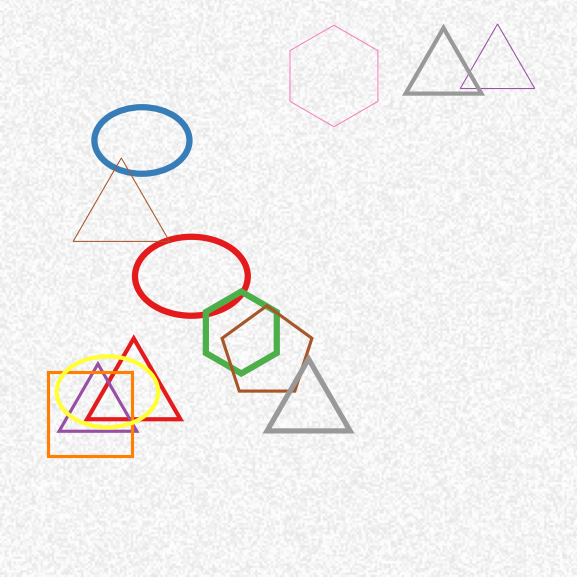[{"shape": "triangle", "thickness": 2, "radius": 0.47, "center": [0.232, 0.32]}, {"shape": "oval", "thickness": 3, "radius": 0.49, "center": [0.331, 0.521]}, {"shape": "oval", "thickness": 3, "radius": 0.41, "center": [0.246, 0.756]}, {"shape": "hexagon", "thickness": 3, "radius": 0.35, "center": [0.418, 0.423]}, {"shape": "triangle", "thickness": 0.5, "radius": 0.37, "center": [0.862, 0.883]}, {"shape": "triangle", "thickness": 1.5, "radius": 0.39, "center": [0.17, 0.291]}, {"shape": "square", "thickness": 1.5, "radius": 0.36, "center": [0.156, 0.282]}, {"shape": "oval", "thickness": 2, "radius": 0.44, "center": [0.186, 0.321]}, {"shape": "pentagon", "thickness": 1.5, "radius": 0.41, "center": [0.462, 0.388]}, {"shape": "triangle", "thickness": 0.5, "radius": 0.48, "center": [0.21, 0.629]}, {"shape": "hexagon", "thickness": 0.5, "radius": 0.44, "center": [0.578, 0.868]}, {"shape": "triangle", "thickness": 2.5, "radius": 0.42, "center": [0.534, 0.294]}, {"shape": "triangle", "thickness": 2, "radius": 0.38, "center": [0.768, 0.875]}]